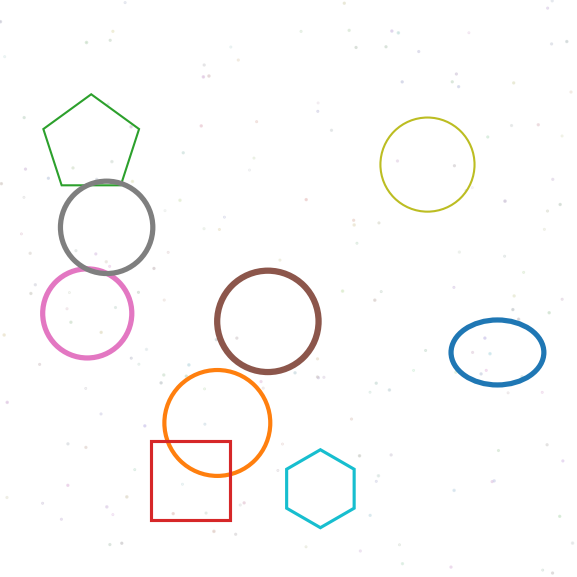[{"shape": "oval", "thickness": 2.5, "radius": 0.4, "center": [0.861, 0.389]}, {"shape": "circle", "thickness": 2, "radius": 0.46, "center": [0.376, 0.267]}, {"shape": "pentagon", "thickness": 1, "radius": 0.44, "center": [0.158, 0.749]}, {"shape": "square", "thickness": 1.5, "radius": 0.34, "center": [0.33, 0.167]}, {"shape": "circle", "thickness": 3, "radius": 0.44, "center": [0.464, 0.443]}, {"shape": "circle", "thickness": 2.5, "radius": 0.39, "center": [0.151, 0.456]}, {"shape": "circle", "thickness": 2.5, "radius": 0.4, "center": [0.185, 0.605]}, {"shape": "circle", "thickness": 1, "radius": 0.41, "center": [0.74, 0.714]}, {"shape": "hexagon", "thickness": 1.5, "radius": 0.34, "center": [0.555, 0.153]}]